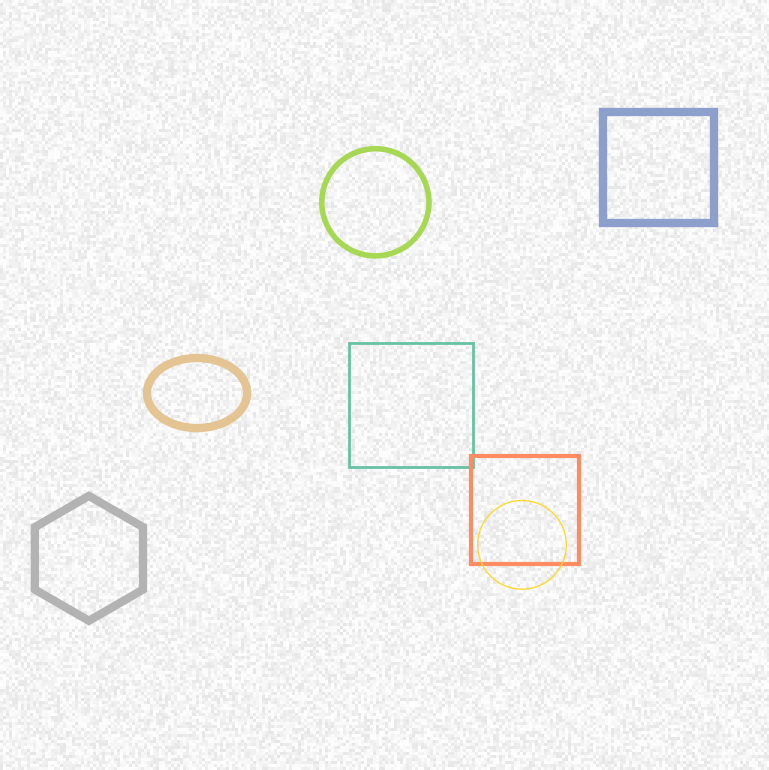[{"shape": "square", "thickness": 1, "radius": 0.4, "center": [0.534, 0.474]}, {"shape": "square", "thickness": 1.5, "radius": 0.35, "center": [0.682, 0.337]}, {"shape": "square", "thickness": 3, "radius": 0.36, "center": [0.855, 0.782]}, {"shape": "circle", "thickness": 2, "radius": 0.35, "center": [0.488, 0.737]}, {"shape": "circle", "thickness": 0.5, "radius": 0.29, "center": [0.678, 0.292]}, {"shape": "oval", "thickness": 3, "radius": 0.33, "center": [0.256, 0.49]}, {"shape": "hexagon", "thickness": 3, "radius": 0.41, "center": [0.115, 0.275]}]